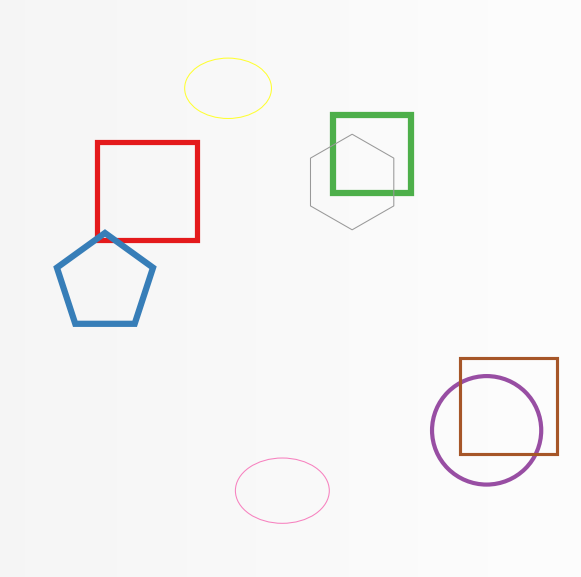[{"shape": "square", "thickness": 2.5, "radius": 0.43, "center": [0.253, 0.668]}, {"shape": "pentagon", "thickness": 3, "radius": 0.43, "center": [0.181, 0.509]}, {"shape": "square", "thickness": 3, "radius": 0.34, "center": [0.64, 0.732]}, {"shape": "circle", "thickness": 2, "radius": 0.47, "center": [0.837, 0.254]}, {"shape": "oval", "thickness": 0.5, "radius": 0.37, "center": [0.392, 0.846]}, {"shape": "square", "thickness": 1.5, "radius": 0.42, "center": [0.876, 0.296]}, {"shape": "oval", "thickness": 0.5, "radius": 0.4, "center": [0.486, 0.149]}, {"shape": "hexagon", "thickness": 0.5, "radius": 0.41, "center": [0.606, 0.684]}]